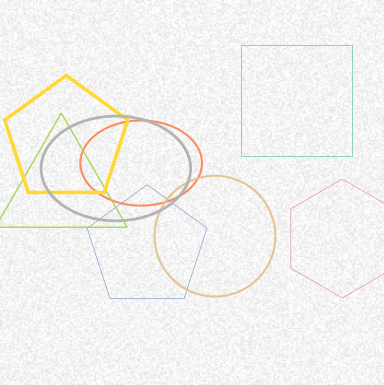[{"shape": "square", "thickness": 0.5, "radius": 0.72, "center": [0.77, 0.74]}, {"shape": "oval", "thickness": 1.5, "radius": 0.79, "center": [0.367, 0.576]}, {"shape": "pentagon", "thickness": 0.5, "radius": 0.82, "center": [0.382, 0.357]}, {"shape": "hexagon", "thickness": 0.5, "radius": 0.77, "center": [0.889, 0.38]}, {"shape": "triangle", "thickness": 1, "radius": 0.99, "center": [0.159, 0.509]}, {"shape": "pentagon", "thickness": 2.5, "radius": 0.84, "center": [0.172, 0.636]}, {"shape": "circle", "thickness": 1.5, "radius": 0.78, "center": [0.558, 0.387]}, {"shape": "oval", "thickness": 2, "radius": 0.97, "center": [0.301, 0.562]}]